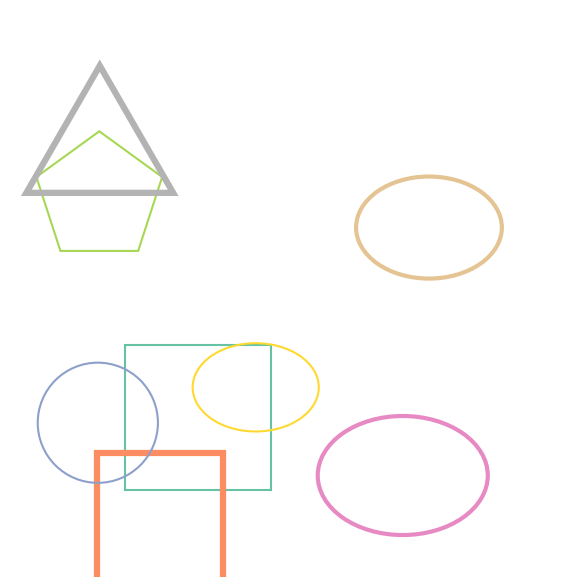[{"shape": "square", "thickness": 1, "radius": 0.63, "center": [0.343, 0.277]}, {"shape": "square", "thickness": 3, "radius": 0.54, "center": [0.277, 0.106]}, {"shape": "circle", "thickness": 1, "radius": 0.52, "center": [0.169, 0.267]}, {"shape": "oval", "thickness": 2, "radius": 0.74, "center": [0.697, 0.176]}, {"shape": "pentagon", "thickness": 1, "radius": 0.57, "center": [0.172, 0.657]}, {"shape": "oval", "thickness": 1, "radius": 0.55, "center": [0.443, 0.328]}, {"shape": "oval", "thickness": 2, "radius": 0.63, "center": [0.743, 0.605]}, {"shape": "triangle", "thickness": 3, "radius": 0.73, "center": [0.173, 0.739]}]